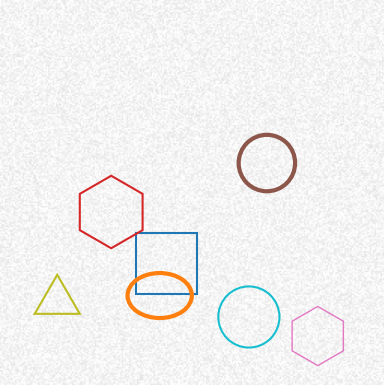[{"shape": "square", "thickness": 1.5, "radius": 0.39, "center": [0.432, 0.316]}, {"shape": "oval", "thickness": 3, "radius": 0.42, "center": [0.415, 0.232]}, {"shape": "hexagon", "thickness": 1.5, "radius": 0.47, "center": [0.289, 0.449]}, {"shape": "circle", "thickness": 3, "radius": 0.37, "center": [0.693, 0.576]}, {"shape": "hexagon", "thickness": 1, "radius": 0.38, "center": [0.825, 0.127]}, {"shape": "triangle", "thickness": 1.5, "radius": 0.34, "center": [0.149, 0.219]}, {"shape": "circle", "thickness": 1.5, "radius": 0.4, "center": [0.646, 0.177]}]